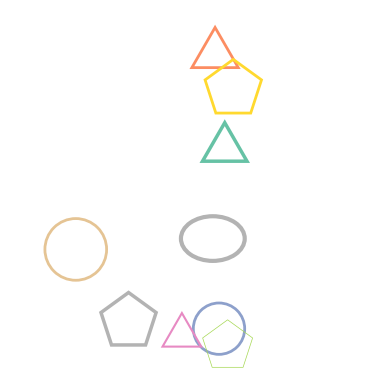[{"shape": "triangle", "thickness": 2.5, "radius": 0.33, "center": [0.584, 0.615]}, {"shape": "triangle", "thickness": 2, "radius": 0.35, "center": [0.559, 0.859]}, {"shape": "circle", "thickness": 2, "radius": 0.33, "center": [0.569, 0.146]}, {"shape": "triangle", "thickness": 1.5, "radius": 0.29, "center": [0.472, 0.129]}, {"shape": "pentagon", "thickness": 0.5, "radius": 0.34, "center": [0.591, 0.101]}, {"shape": "pentagon", "thickness": 2, "radius": 0.39, "center": [0.606, 0.769]}, {"shape": "circle", "thickness": 2, "radius": 0.4, "center": [0.197, 0.352]}, {"shape": "oval", "thickness": 3, "radius": 0.41, "center": [0.553, 0.38]}, {"shape": "pentagon", "thickness": 2.5, "radius": 0.38, "center": [0.334, 0.165]}]